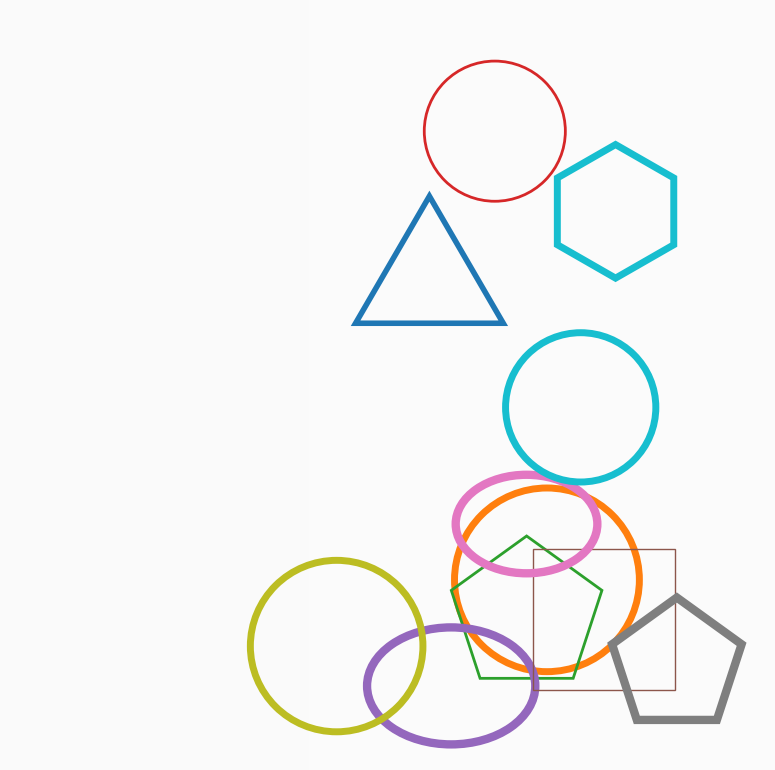[{"shape": "triangle", "thickness": 2, "radius": 0.55, "center": [0.554, 0.635]}, {"shape": "circle", "thickness": 2.5, "radius": 0.6, "center": [0.706, 0.247]}, {"shape": "pentagon", "thickness": 1, "radius": 0.51, "center": [0.68, 0.202]}, {"shape": "circle", "thickness": 1, "radius": 0.46, "center": [0.638, 0.83]}, {"shape": "oval", "thickness": 3, "radius": 0.54, "center": [0.582, 0.109]}, {"shape": "square", "thickness": 0.5, "radius": 0.46, "center": [0.779, 0.195]}, {"shape": "oval", "thickness": 3, "radius": 0.46, "center": [0.679, 0.319]}, {"shape": "pentagon", "thickness": 3, "radius": 0.44, "center": [0.873, 0.136]}, {"shape": "circle", "thickness": 2.5, "radius": 0.56, "center": [0.434, 0.161]}, {"shape": "hexagon", "thickness": 2.5, "radius": 0.43, "center": [0.794, 0.726]}, {"shape": "circle", "thickness": 2.5, "radius": 0.48, "center": [0.749, 0.471]}]